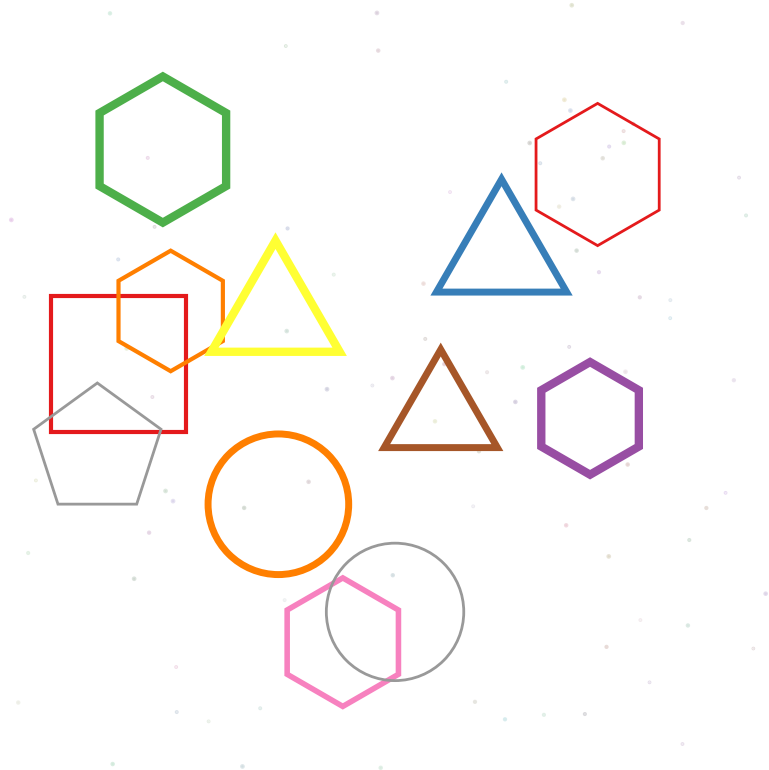[{"shape": "square", "thickness": 1.5, "radius": 0.44, "center": [0.154, 0.527]}, {"shape": "hexagon", "thickness": 1, "radius": 0.46, "center": [0.776, 0.773]}, {"shape": "triangle", "thickness": 2.5, "radius": 0.49, "center": [0.651, 0.669]}, {"shape": "hexagon", "thickness": 3, "radius": 0.47, "center": [0.211, 0.806]}, {"shape": "hexagon", "thickness": 3, "radius": 0.37, "center": [0.766, 0.457]}, {"shape": "hexagon", "thickness": 1.5, "radius": 0.39, "center": [0.222, 0.596]}, {"shape": "circle", "thickness": 2.5, "radius": 0.46, "center": [0.362, 0.345]}, {"shape": "triangle", "thickness": 3, "radius": 0.48, "center": [0.358, 0.591]}, {"shape": "triangle", "thickness": 2.5, "radius": 0.42, "center": [0.572, 0.461]}, {"shape": "hexagon", "thickness": 2, "radius": 0.42, "center": [0.445, 0.166]}, {"shape": "pentagon", "thickness": 1, "radius": 0.43, "center": [0.126, 0.416]}, {"shape": "circle", "thickness": 1, "radius": 0.45, "center": [0.513, 0.205]}]